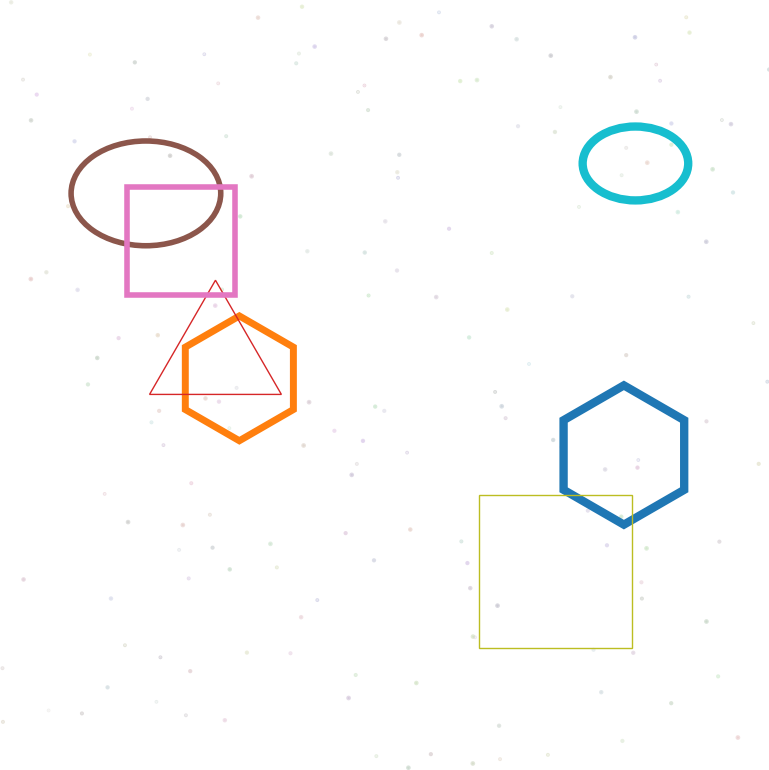[{"shape": "hexagon", "thickness": 3, "radius": 0.45, "center": [0.81, 0.409]}, {"shape": "hexagon", "thickness": 2.5, "radius": 0.41, "center": [0.311, 0.509]}, {"shape": "triangle", "thickness": 0.5, "radius": 0.49, "center": [0.28, 0.537]}, {"shape": "oval", "thickness": 2, "radius": 0.49, "center": [0.19, 0.749]}, {"shape": "square", "thickness": 2, "radius": 0.35, "center": [0.235, 0.687]}, {"shape": "square", "thickness": 0.5, "radius": 0.5, "center": [0.721, 0.258]}, {"shape": "oval", "thickness": 3, "radius": 0.34, "center": [0.825, 0.788]}]